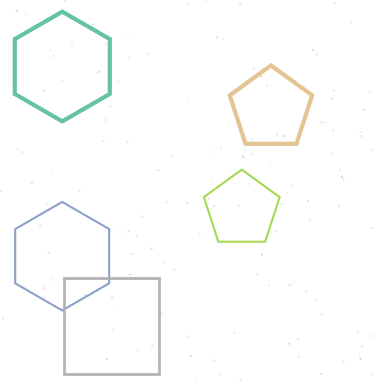[{"shape": "hexagon", "thickness": 3, "radius": 0.71, "center": [0.162, 0.827]}, {"shape": "hexagon", "thickness": 1.5, "radius": 0.7, "center": [0.162, 0.335]}, {"shape": "pentagon", "thickness": 1.5, "radius": 0.52, "center": [0.628, 0.456]}, {"shape": "pentagon", "thickness": 3, "radius": 0.56, "center": [0.704, 0.718]}, {"shape": "square", "thickness": 2, "radius": 0.62, "center": [0.289, 0.153]}]